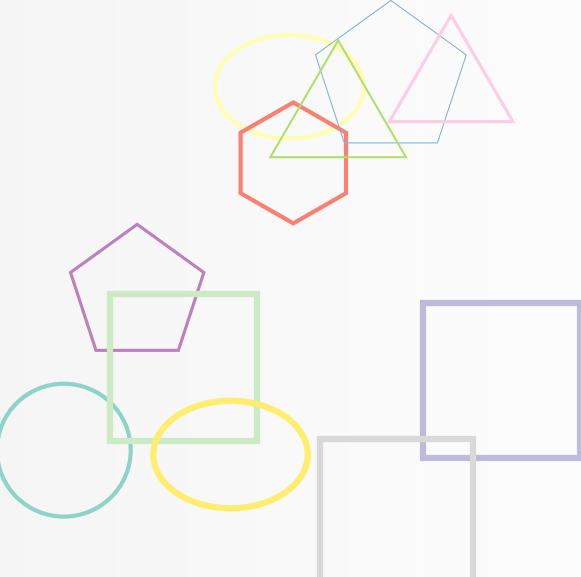[{"shape": "circle", "thickness": 2, "radius": 0.58, "center": [0.11, 0.22]}, {"shape": "oval", "thickness": 2, "radius": 0.64, "center": [0.498, 0.849]}, {"shape": "square", "thickness": 3, "radius": 0.67, "center": [0.863, 0.34]}, {"shape": "hexagon", "thickness": 2, "radius": 0.52, "center": [0.505, 0.717]}, {"shape": "pentagon", "thickness": 0.5, "radius": 0.68, "center": [0.672, 0.862]}, {"shape": "triangle", "thickness": 1, "radius": 0.67, "center": [0.582, 0.794]}, {"shape": "triangle", "thickness": 1.5, "radius": 0.61, "center": [0.776, 0.85]}, {"shape": "square", "thickness": 3, "radius": 0.66, "center": [0.682, 0.107]}, {"shape": "pentagon", "thickness": 1.5, "radius": 0.6, "center": [0.236, 0.49]}, {"shape": "square", "thickness": 3, "radius": 0.64, "center": [0.316, 0.363]}, {"shape": "oval", "thickness": 3, "radius": 0.66, "center": [0.397, 0.212]}]